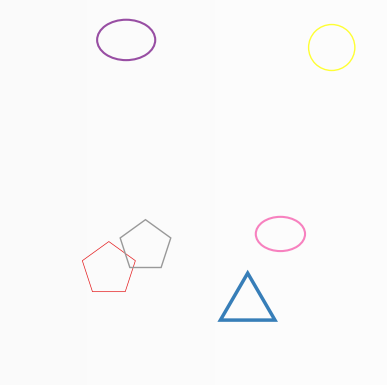[{"shape": "pentagon", "thickness": 0.5, "radius": 0.36, "center": [0.281, 0.301]}, {"shape": "triangle", "thickness": 2.5, "radius": 0.41, "center": [0.639, 0.209]}, {"shape": "oval", "thickness": 1.5, "radius": 0.37, "center": [0.326, 0.896]}, {"shape": "circle", "thickness": 1, "radius": 0.3, "center": [0.856, 0.877]}, {"shape": "oval", "thickness": 1.5, "radius": 0.32, "center": [0.724, 0.392]}, {"shape": "pentagon", "thickness": 1, "radius": 0.34, "center": [0.375, 0.361]}]